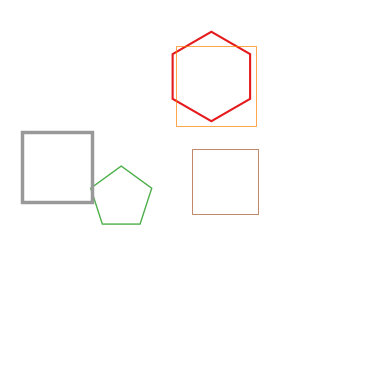[{"shape": "hexagon", "thickness": 1.5, "radius": 0.58, "center": [0.549, 0.801]}, {"shape": "pentagon", "thickness": 1, "radius": 0.42, "center": [0.315, 0.485]}, {"shape": "square", "thickness": 0.5, "radius": 0.52, "center": [0.56, 0.776]}, {"shape": "square", "thickness": 0.5, "radius": 0.42, "center": [0.584, 0.528]}, {"shape": "square", "thickness": 2.5, "radius": 0.46, "center": [0.148, 0.567]}]